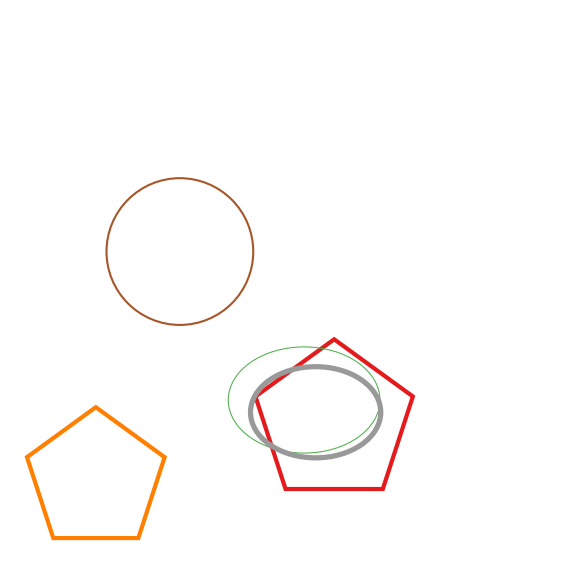[{"shape": "pentagon", "thickness": 2, "radius": 0.72, "center": [0.579, 0.268]}, {"shape": "oval", "thickness": 0.5, "radius": 0.66, "center": [0.527, 0.306]}, {"shape": "pentagon", "thickness": 2, "radius": 0.63, "center": [0.166, 0.169]}, {"shape": "circle", "thickness": 1, "radius": 0.64, "center": [0.311, 0.564]}, {"shape": "oval", "thickness": 2.5, "radius": 0.56, "center": [0.547, 0.285]}]